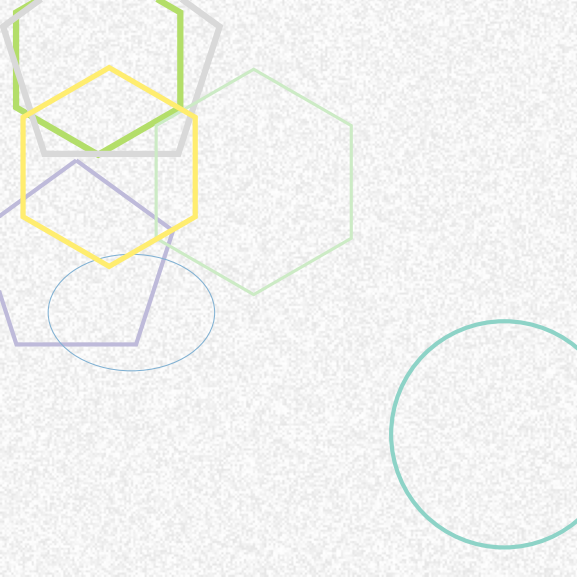[{"shape": "circle", "thickness": 2, "radius": 0.98, "center": [0.873, 0.247]}, {"shape": "pentagon", "thickness": 2, "radius": 0.88, "center": [0.132, 0.545]}, {"shape": "oval", "thickness": 0.5, "radius": 0.72, "center": [0.228, 0.458]}, {"shape": "hexagon", "thickness": 3, "radius": 0.82, "center": [0.17, 0.895]}, {"shape": "pentagon", "thickness": 3, "radius": 0.99, "center": [0.193, 0.892]}, {"shape": "hexagon", "thickness": 1.5, "radius": 0.98, "center": [0.439, 0.684]}, {"shape": "hexagon", "thickness": 2.5, "radius": 0.86, "center": [0.189, 0.71]}]